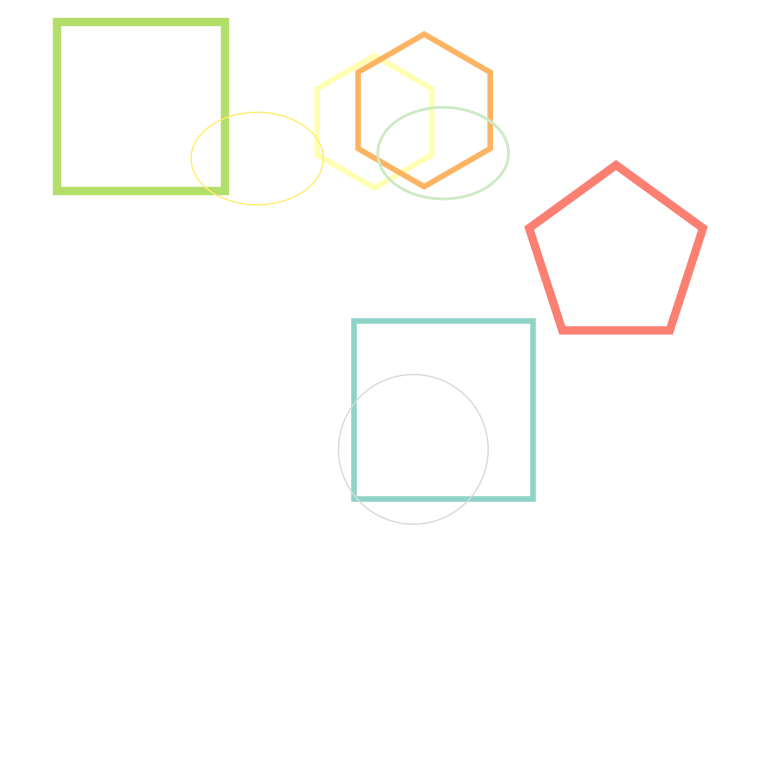[{"shape": "square", "thickness": 2, "radius": 0.58, "center": [0.576, 0.468]}, {"shape": "hexagon", "thickness": 2, "radius": 0.43, "center": [0.486, 0.842]}, {"shape": "pentagon", "thickness": 3, "radius": 0.59, "center": [0.8, 0.667]}, {"shape": "hexagon", "thickness": 2, "radius": 0.5, "center": [0.551, 0.857]}, {"shape": "square", "thickness": 3, "radius": 0.55, "center": [0.183, 0.862]}, {"shape": "circle", "thickness": 0.5, "radius": 0.49, "center": [0.537, 0.416]}, {"shape": "oval", "thickness": 1, "radius": 0.42, "center": [0.576, 0.801]}, {"shape": "oval", "thickness": 0.5, "radius": 0.43, "center": [0.334, 0.794]}]